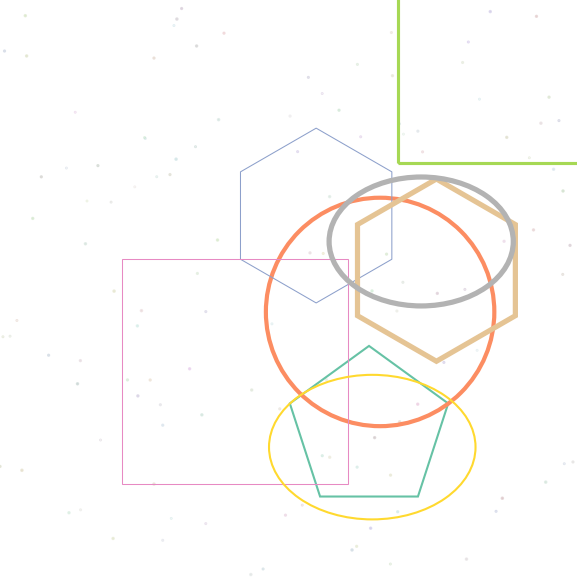[{"shape": "pentagon", "thickness": 1, "radius": 0.72, "center": [0.639, 0.256]}, {"shape": "circle", "thickness": 2, "radius": 0.99, "center": [0.658, 0.459]}, {"shape": "hexagon", "thickness": 0.5, "radius": 0.76, "center": [0.547, 0.626]}, {"shape": "square", "thickness": 0.5, "radius": 0.98, "center": [0.407, 0.356]}, {"shape": "square", "thickness": 1.5, "radius": 0.9, "center": [0.869, 0.896]}, {"shape": "oval", "thickness": 1, "radius": 0.89, "center": [0.645, 0.225]}, {"shape": "hexagon", "thickness": 2.5, "radius": 0.79, "center": [0.756, 0.531]}, {"shape": "oval", "thickness": 2.5, "radius": 0.8, "center": [0.729, 0.581]}]